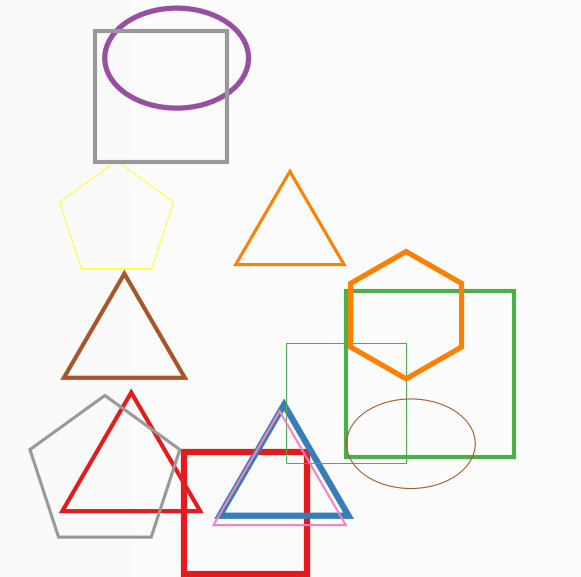[{"shape": "square", "thickness": 3, "radius": 0.53, "center": [0.423, 0.111]}, {"shape": "triangle", "thickness": 2, "radius": 0.68, "center": [0.226, 0.183]}, {"shape": "triangle", "thickness": 3, "radius": 0.64, "center": [0.489, 0.17]}, {"shape": "square", "thickness": 0.5, "radius": 0.52, "center": [0.595, 0.301]}, {"shape": "square", "thickness": 2, "radius": 0.72, "center": [0.74, 0.352]}, {"shape": "oval", "thickness": 2.5, "radius": 0.62, "center": [0.304, 0.899]}, {"shape": "hexagon", "thickness": 2.5, "radius": 0.55, "center": [0.699, 0.453]}, {"shape": "triangle", "thickness": 1.5, "radius": 0.54, "center": [0.499, 0.595]}, {"shape": "pentagon", "thickness": 0.5, "radius": 0.52, "center": [0.201, 0.618]}, {"shape": "triangle", "thickness": 2, "radius": 0.6, "center": [0.214, 0.405]}, {"shape": "oval", "thickness": 0.5, "radius": 0.55, "center": [0.707, 0.231]}, {"shape": "triangle", "thickness": 1, "radius": 0.66, "center": [0.481, 0.156]}, {"shape": "pentagon", "thickness": 1.5, "radius": 0.68, "center": [0.18, 0.179]}, {"shape": "square", "thickness": 2, "radius": 0.57, "center": [0.277, 0.833]}]